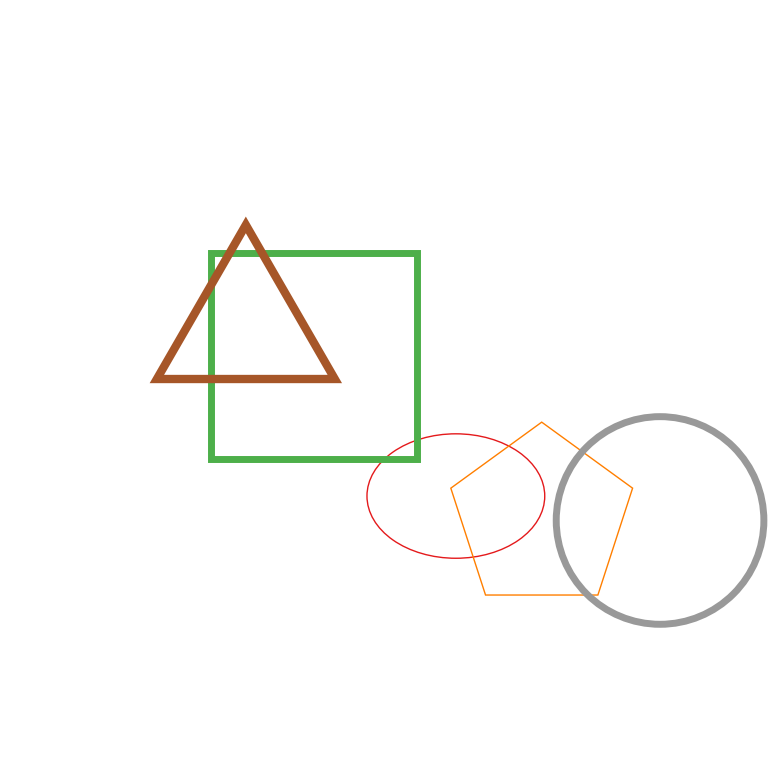[{"shape": "oval", "thickness": 0.5, "radius": 0.58, "center": [0.592, 0.356]}, {"shape": "square", "thickness": 2.5, "radius": 0.67, "center": [0.408, 0.537]}, {"shape": "pentagon", "thickness": 0.5, "radius": 0.62, "center": [0.704, 0.328]}, {"shape": "triangle", "thickness": 3, "radius": 0.67, "center": [0.319, 0.574]}, {"shape": "circle", "thickness": 2.5, "radius": 0.67, "center": [0.857, 0.324]}]